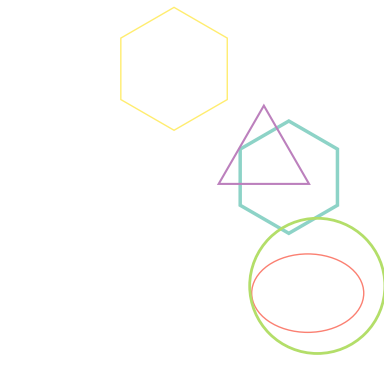[{"shape": "hexagon", "thickness": 2.5, "radius": 0.73, "center": [0.75, 0.54]}, {"shape": "oval", "thickness": 1, "radius": 0.73, "center": [0.799, 0.239]}, {"shape": "circle", "thickness": 2, "radius": 0.88, "center": [0.824, 0.257]}, {"shape": "triangle", "thickness": 1.5, "radius": 0.68, "center": [0.685, 0.59]}, {"shape": "hexagon", "thickness": 1, "radius": 0.8, "center": [0.452, 0.821]}]